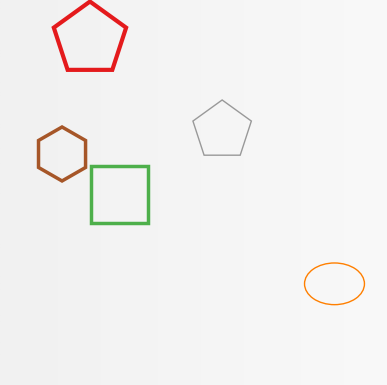[{"shape": "pentagon", "thickness": 3, "radius": 0.49, "center": [0.232, 0.898]}, {"shape": "square", "thickness": 2.5, "radius": 0.37, "center": [0.308, 0.494]}, {"shape": "oval", "thickness": 1, "radius": 0.39, "center": [0.863, 0.263]}, {"shape": "hexagon", "thickness": 2.5, "radius": 0.35, "center": [0.16, 0.6]}, {"shape": "pentagon", "thickness": 1, "radius": 0.4, "center": [0.573, 0.661]}]